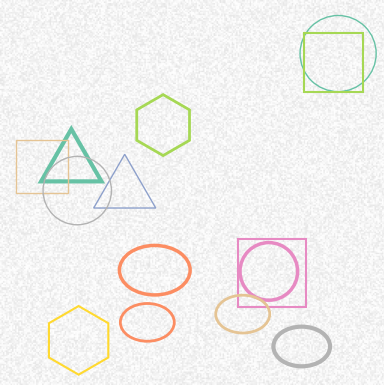[{"shape": "circle", "thickness": 1, "radius": 0.49, "center": [0.878, 0.861]}, {"shape": "triangle", "thickness": 3, "radius": 0.45, "center": [0.185, 0.574]}, {"shape": "oval", "thickness": 2, "radius": 0.35, "center": [0.383, 0.163]}, {"shape": "oval", "thickness": 2.5, "radius": 0.46, "center": [0.402, 0.298]}, {"shape": "triangle", "thickness": 1, "radius": 0.47, "center": [0.324, 0.506]}, {"shape": "circle", "thickness": 2.5, "radius": 0.37, "center": [0.698, 0.295]}, {"shape": "square", "thickness": 1.5, "radius": 0.44, "center": [0.707, 0.292]}, {"shape": "hexagon", "thickness": 2, "radius": 0.4, "center": [0.424, 0.675]}, {"shape": "square", "thickness": 1.5, "radius": 0.38, "center": [0.866, 0.837]}, {"shape": "hexagon", "thickness": 1.5, "radius": 0.45, "center": [0.204, 0.116]}, {"shape": "oval", "thickness": 2, "radius": 0.35, "center": [0.63, 0.184]}, {"shape": "square", "thickness": 1, "radius": 0.34, "center": [0.109, 0.567]}, {"shape": "circle", "thickness": 1, "radius": 0.44, "center": [0.201, 0.505]}, {"shape": "oval", "thickness": 3, "radius": 0.37, "center": [0.784, 0.1]}]